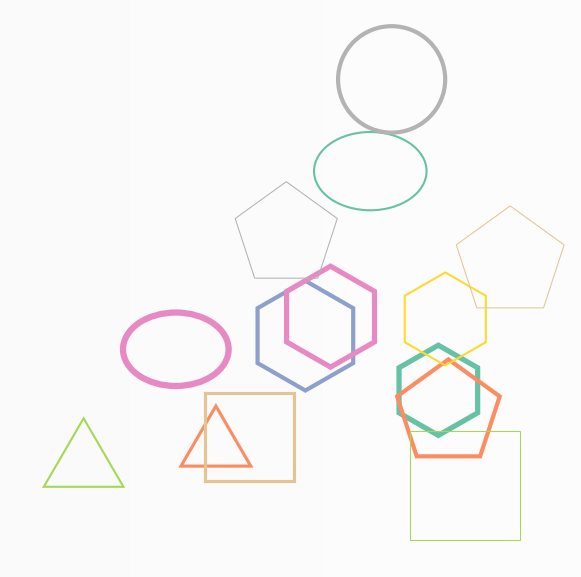[{"shape": "hexagon", "thickness": 2.5, "radius": 0.39, "center": [0.754, 0.323]}, {"shape": "oval", "thickness": 1, "radius": 0.48, "center": [0.637, 0.703]}, {"shape": "triangle", "thickness": 1.5, "radius": 0.35, "center": [0.371, 0.227]}, {"shape": "pentagon", "thickness": 2, "radius": 0.46, "center": [0.771, 0.284]}, {"shape": "hexagon", "thickness": 2, "radius": 0.47, "center": [0.525, 0.418]}, {"shape": "hexagon", "thickness": 2.5, "radius": 0.44, "center": [0.569, 0.451]}, {"shape": "oval", "thickness": 3, "radius": 0.45, "center": [0.302, 0.394]}, {"shape": "square", "thickness": 0.5, "radius": 0.47, "center": [0.8, 0.159]}, {"shape": "triangle", "thickness": 1, "radius": 0.4, "center": [0.144, 0.196]}, {"shape": "hexagon", "thickness": 1, "radius": 0.4, "center": [0.766, 0.447]}, {"shape": "square", "thickness": 1.5, "radius": 0.38, "center": [0.429, 0.243]}, {"shape": "pentagon", "thickness": 0.5, "radius": 0.49, "center": [0.878, 0.545]}, {"shape": "circle", "thickness": 2, "radius": 0.46, "center": [0.674, 0.862]}, {"shape": "pentagon", "thickness": 0.5, "radius": 0.46, "center": [0.492, 0.592]}]